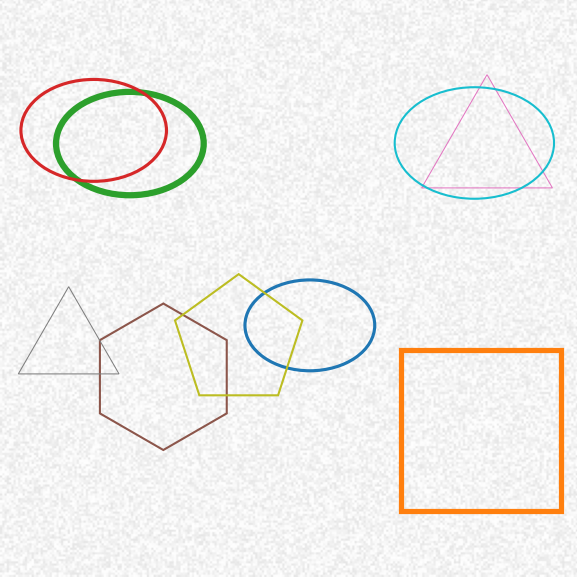[{"shape": "oval", "thickness": 1.5, "radius": 0.56, "center": [0.537, 0.436]}, {"shape": "square", "thickness": 2.5, "radius": 0.69, "center": [0.833, 0.254]}, {"shape": "oval", "thickness": 3, "radius": 0.64, "center": [0.225, 0.751]}, {"shape": "oval", "thickness": 1.5, "radius": 0.63, "center": [0.162, 0.773]}, {"shape": "hexagon", "thickness": 1, "radius": 0.63, "center": [0.283, 0.347]}, {"shape": "triangle", "thickness": 0.5, "radius": 0.65, "center": [0.843, 0.739]}, {"shape": "triangle", "thickness": 0.5, "radius": 0.5, "center": [0.119, 0.402]}, {"shape": "pentagon", "thickness": 1, "radius": 0.58, "center": [0.413, 0.408]}, {"shape": "oval", "thickness": 1, "radius": 0.69, "center": [0.821, 0.752]}]